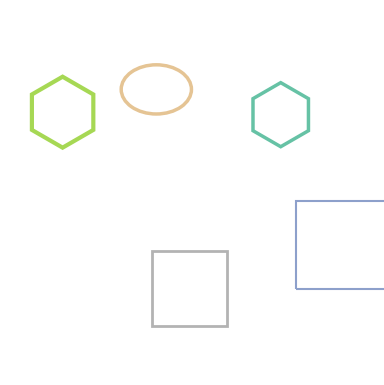[{"shape": "hexagon", "thickness": 2.5, "radius": 0.42, "center": [0.729, 0.702]}, {"shape": "square", "thickness": 1.5, "radius": 0.58, "center": [0.885, 0.363]}, {"shape": "hexagon", "thickness": 3, "radius": 0.46, "center": [0.163, 0.709]}, {"shape": "oval", "thickness": 2.5, "radius": 0.46, "center": [0.406, 0.768]}, {"shape": "square", "thickness": 2, "radius": 0.49, "center": [0.492, 0.251]}]